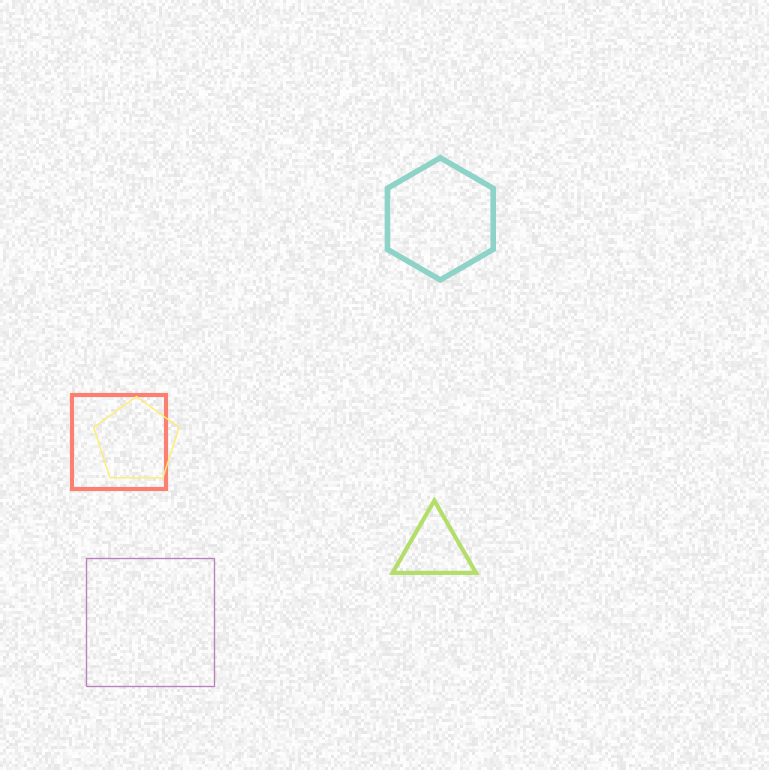[{"shape": "hexagon", "thickness": 2, "radius": 0.4, "center": [0.572, 0.716]}, {"shape": "square", "thickness": 1.5, "radius": 0.3, "center": [0.154, 0.426]}, {"shape": "triangle", "thickness": 1.5, "radius": 0.31, "center": [0.564, 0.287]}, {"shape": "square", "thickness": 0.5, "radius": 0.41, "center": [0.195, 0.192]}, {"shape": "pentagon", "thickness": 0.5, "radius": 0.29, "center": [0.177, 0.427]}]